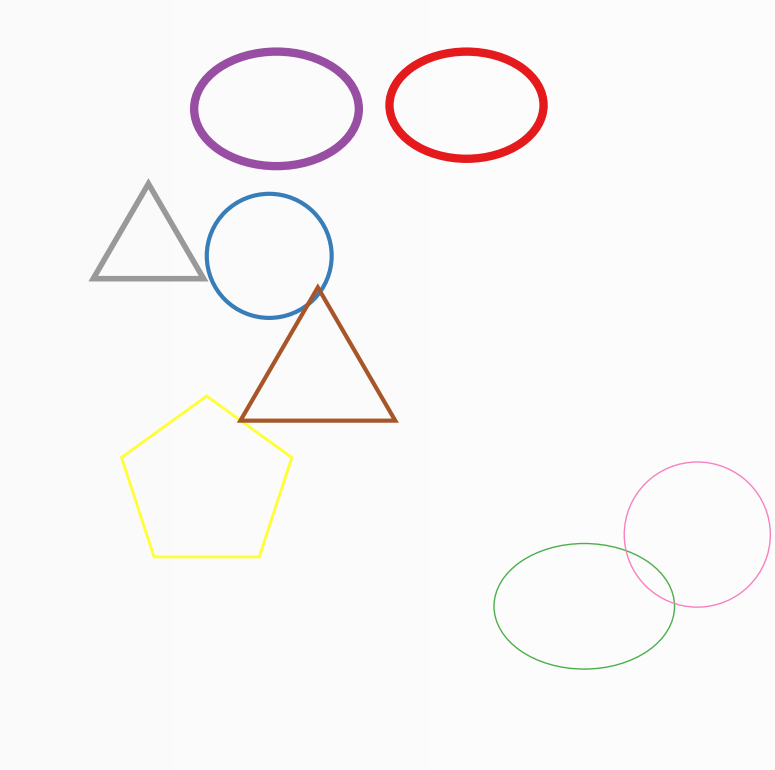[{"shape": "oval", "thickness": 3, "radius": 0.5, "center": [0.602, 0.863]}, {"shape": "circle", "thickness": 1.5, "radius": 0.4, "center": [0.347, 0.668]}, {"shape": "oval", "thickness": 0.5, "radius": 0.58, "center": [0.754, 0.213]}, {"shape": "oval", "thickness": 3, "radius": 0.53, "center": [0.357, 0.859]}, {"shape": "pentagon", "thickness": 1, "radius": 0.58, "center": [0.267, 0.37]}, {"shape": "triangle", "thickness": 1.5, "radius": 0.58, "center": [0.41, 0.511]}, {"shape": "circle", "thickness": 0.5, "radius": 0.47, "center": [0.9, 0.306]}, {"shape": "triangle", "thickness": 2, "radius": 0.41, "center": [0.192, 0.679]}]